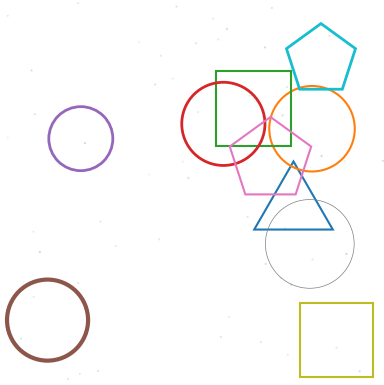[{"shape": "triangle", "thickness": 1.5, "radius": 0.59, "center": [0.762, 0.463]}, {"shape": "circle", "thickness": 1.5, "radius": 0.56, "center": [0.81, 0.666]}, {"shape": "square", "thickness": 1.5, "radius": 0.49, "center": [0.658, 0.718]}, {"shape": "circle", "thickness": 2, "radius": 0.54, "center": [0.58, 0.678]}, {"shape": "circle", "thickness": 2, "radius": 0.42, "center": [0.21, 0.64]}, {"shape": "circle", "thickness": 3, "radius": 0.53, "center": [0.124, 0.169]}, {"shape": "pentagon", "thickness": 1.5, "radius": 0.56, "center": [0.703, 0.585]}, {"shape": "circle", "thickness": 0.5, "radius": 0.58, "center": [0.805, 0.366]}, {"shape": "square", "thickness": 1.5, "radius": 0.48, "center": [0.874, 0.118]}, {"shape": "pentagon", "thickness": 2, "radius": 0.47, "center": [0.834, 0.844]}]